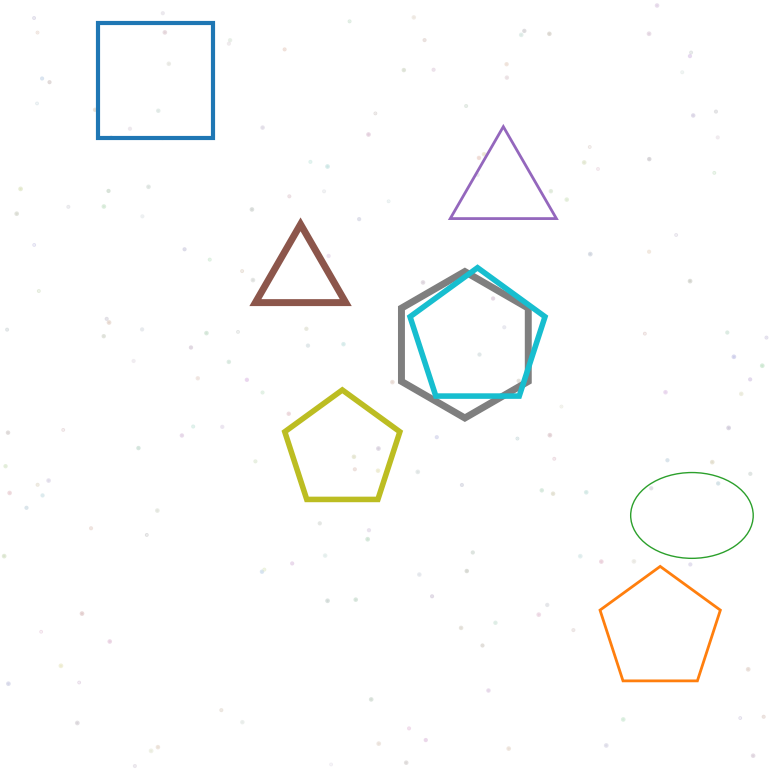[{"shape": "square", "thickness": 1.5, "radius": 0.37, "center": [0.202, 0.896]}, {"shape": "pentagon", "thickness": 1, "radius": 0.41, "center": [0.857, 0.182]}, {"shape": "oval", "thickness": 0.5, "radius": 0.4, "center": [0.899, 0.331]}, {"shape": "triangle", "thickness": 1, "radius": 0.4, "center": [0.654, 0.756]}, {"shape": "triangle", "thickness": 2.5, "radius": 0.34, "center": [0.39, 0.641]}, {"shape": "hexagon", "thickness": 2.5, "radius": 0.48, "center": [0.604, 0.552]}, {"shape": "pentagon", "thickness": 2, "radius": 0.39, "center": [0.445, 0.415]}, {"shape": "pentagon", "thickness": 2, "radius": 0.46, "center": [0.62, 0.56]}]